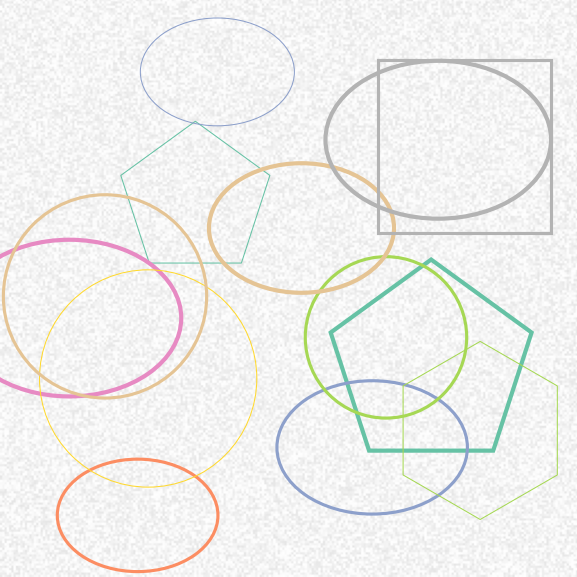[{"shape": "pentagon", "thickness": 0.5, "radius": 0.68, "center": [0.338, 0.653]}, {"shape": "pentagon", "thickness": 2, "radius": 0.91, "center": [0.747, 0.367]}, {"shape": "oval", "thickness": 1.5, "radius": 0.7, "center": [0.238, 0.107]}, {"shape": "oval", "thickness": 0.5, "radius": 0.67, "center": [0.376, 0.875]}, {"shape": "oval", "thickness": 1.5, "radius": 0.82, "center": [0.644, 0.224]}, {"shape": "oval", "thickness": 2, "radius": 0.97, "center": [0.12, 0.448]}, {"shape": "circle", "thickness": 1.5, "radius": 0.7, "center": [0.668, 0.415]}, {"shape": "hexagon", "thickness": 0.5, "radius": 0.77, "center": [0.832, 0.254]}, {"shape": "circle", "thickness": 0.5, "radius": 0.94, "center": [0.257, 0.344]}, {"shape": "circle", "thickness": 1.5, "radius": 0.88, "center": [0.182, 0.486]}, {"shape": "oval", "thickness": 2, "radius": 0.8, "center": [0.522, 0.604]}, {"shape": "square", "thickness": 1.5, "radius": 0.75, "center": [0.804, 0.745]}, {"shape": "oval", "thickness": 2, "radius": 0.98, "center": [0.759, 0.757]}]